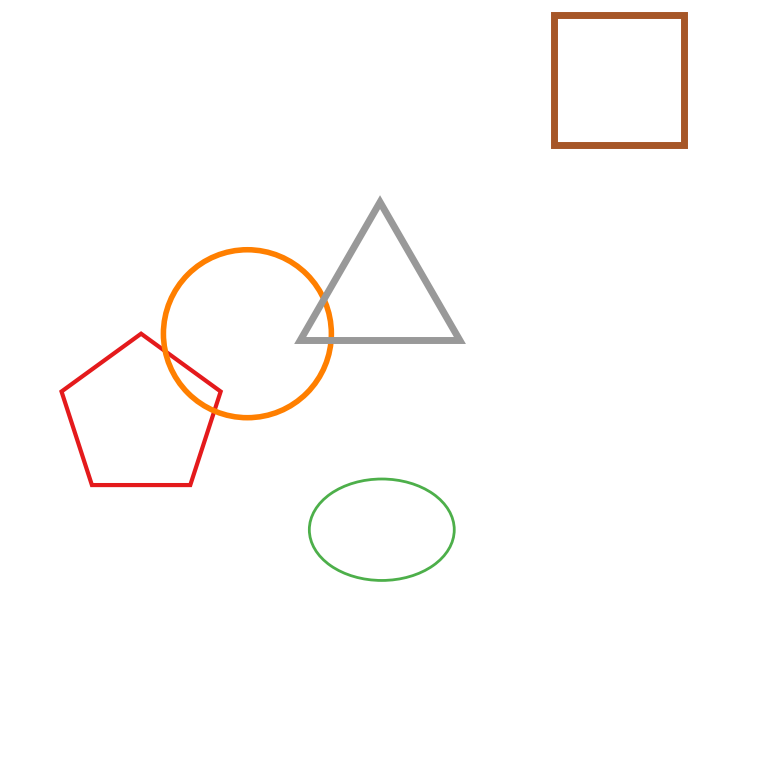[{"shape": "pentagon", "thickness": 1.5, "radius": 0.54, "center": [0.183, 0.458]}, {"shape": "oval", "thickness": 1, "radius": 0.47, "center": [0.496, 0.312]}, {"shape": "circle", "thickness": 2, "radius": 0.55, "center": [0.321, 0.567]}, {"shape": "square", "thickness": 2.5, "radius": 0.42, "center": [0.804, 0.896]}, {"shape": "triangle", "thickness": 2.5, "radius": 0.6, "center": [0.494, 0.618]}]